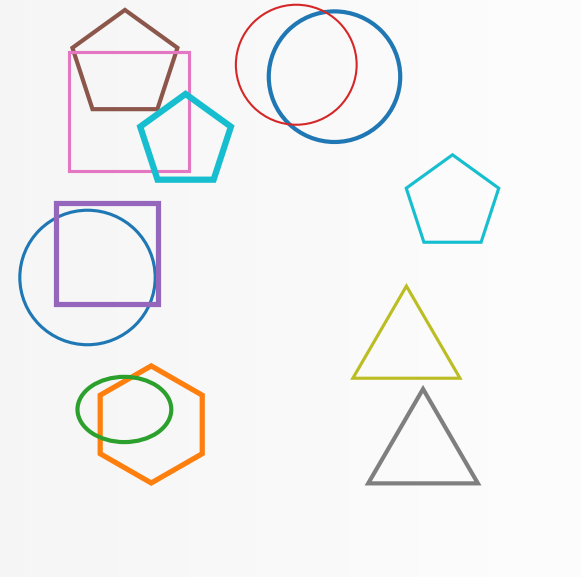[{"shape": "circle", "thickness": 1.5, "radius": 0.58, "center": [0.151, 0.519]}, {"shape": "circle", "thickness": 2, "radius": 0.57, "center": [0.575, 0.866]}, {"shape": "hexagon", "thickness": 2.5, "radius": 0.51, "center": [0.26, 0.264]}, {"shape": "oval", "thickness": 2, "radius": 0.4, "center": [0.214, 0.29]}, {"shape": "circle", "thickness": 1, "radius": 0.52, "center": [0.51, 0.887]}, {"shape": "square", "thickness": 2.5, "radius": 0.44, "center": [0.185, 0.56]}, {"shape": "pentagon", "thickness": 2, "radius": 0.47, "center": [0.215, 0.887]}, {"shape": "square", "thickness": 1.5, "radius": 0.52, "center": [0.222, 0.806]}, {"shape": "triangle", "thickness": 2, "radius": 0.54, "center": [0.728, 0.217]}, {"shape": "triangle", "thickness": 1.5, "radius": 0.53, "center": [0.699, 0.397]}, {"shape": "pentagon", "thickness": 3, "radius": 0.41, "center": [0.319, 0.754]}, {"shape": "pentagon", "thickness": 1.5, "radius": 0.42, "center": [0.778, 0.647]}]